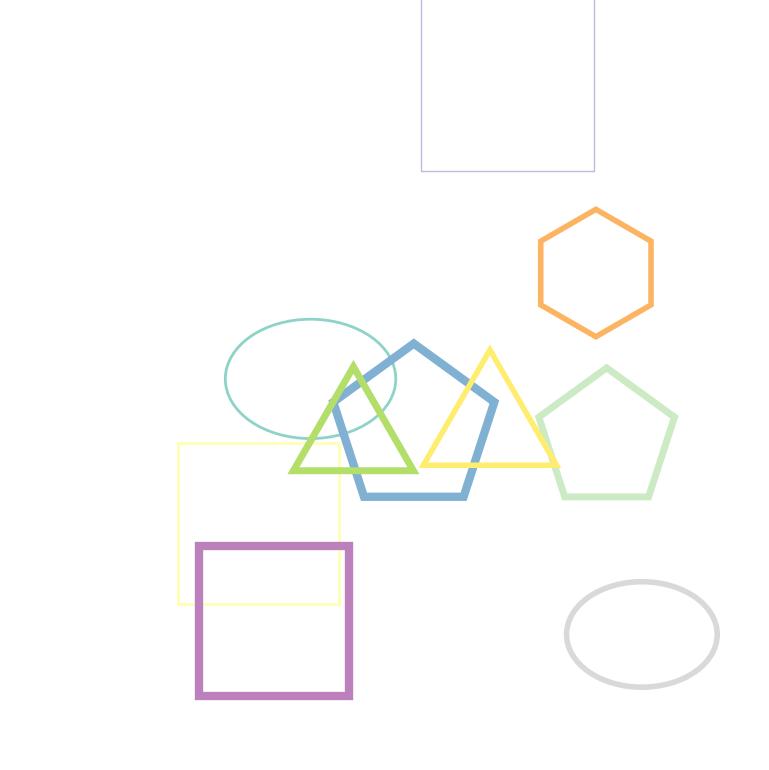[{"shape": "oval", "thickness": 1, "radius": 0.55, "center": [0.403, 0.508]}, {"shape": "square", "thickness": 1, "radius": 0.52, "center": [0.336, 0.32]}, {"shape": "square", "thickness": 0.5, "radius": 0.56, "center": [0.659, 0.89]}, {"shape": "pentagon", "thickness": 3, "radius": 0.55, "center": [0.537, 0.444]}, {"shape": "hexagon", "thickness": 2, "radius": 0.41, "center": [0.774, 0.645]}, {"shape": "triangle", "thickness": 2.5, "radius": 0.45, "center": [0.459, 0.434]}, {"shape": "oval", "thickness": 2, "radius": 0.49, "center": [0.834, 0.176]}, {"shape": "square", "thickness": 3, "radius": 0.49, "center": [0.356, 0.193]}, {"shape": "pentagon", "thickness": 2.5, "radius": 0.46, "center": [0.788, 0.43]}, {"shape": "triangle", "thickness": 2, "radius": 0.5, "center": [0.636, 0.446]}]